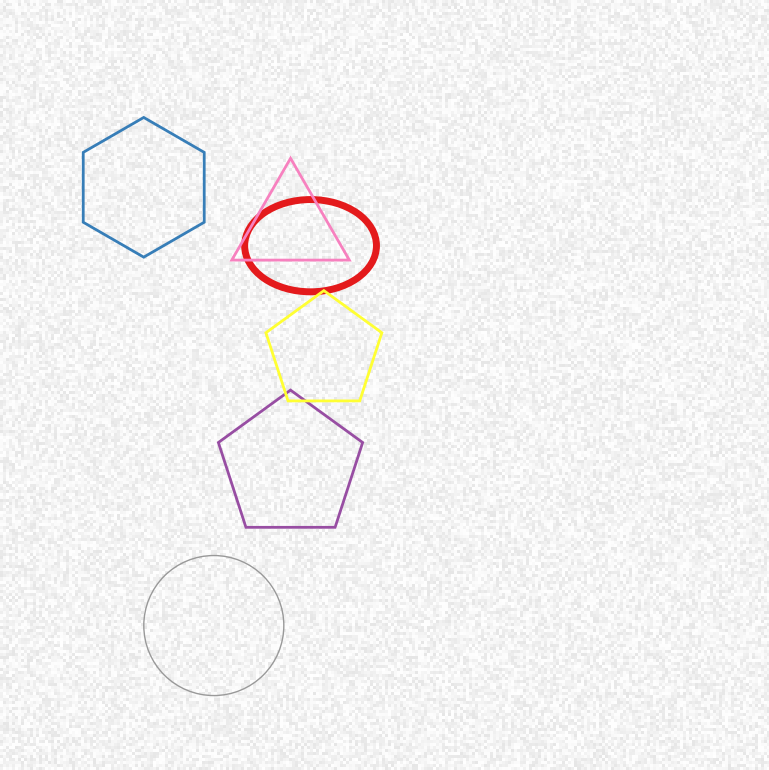[{"shape": "oval", "thickness": 2.5, "radius": 0.43, "center": [0.403, 0.681]}, {"shape": "hexagon", "thickness": 1, "radius": 0.45, "center": [0.187, 0.757]}, {"shape": "pentagon", "thickness": 1, "radius": 0.49, "center": [0.377, 0.395]}, {"shape": "pentagon", "thickness": 1, "radius": 0.4, "center": [0.421, 0.543]}, {"shape": "triangle", "thickness": 1, "radius": 0.44, "center": [0.377, 0.706]}, {"shape": "circle", "thickness": 0.5, "radius": 0.45, "center": [0.278, 0.188]}]